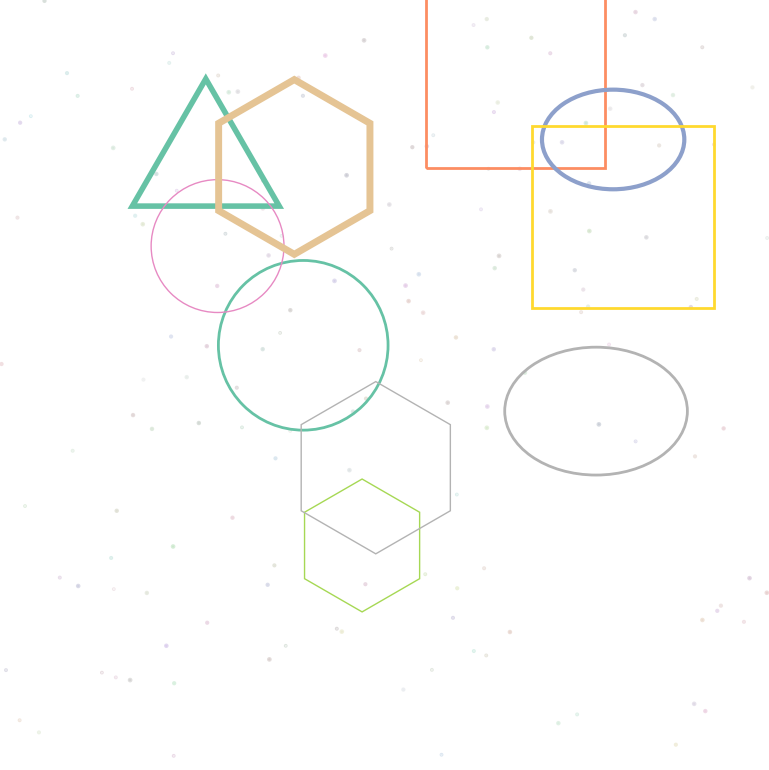[{"shape": "circle", "thickness": 1, "radius": 0.55, "center": [0.394, 0.552]}, {"shape": "triangle", "thickness": 2, "radius": 0.55, "center": [0.267, 0.787]}, {"shape": "square", "thickness": 1, "radius": 0.58, "center": [0.67, 0.898]}, {"shape": "oval", "thickness": 1.5, "radius": 0.46, "center": [0.796, 0.819]}, {"shape": "circle", "thickness": 0.5, "radius": 0.43, "center": [0.283, 0.68]}, {"shape": "hexagon", "thickness": 0.5, "radius": 0.43, "center": [0.47, 0.292]}, {"shape": "square", "thickness": 1, "radius": 0.59, "center": [0.809, 0.719]}, {"shape": "hexagon", "thickness": 2.5, "radius": 0.57, "center": [0.382, 0.783]}, {"shape": "oval", "thickness": 1, "radius": 0.59, "center": [0.774, 0.466]}, {"shape": "hexagon", "thickness": 0.5, "radius": 0.56, "center": [0.488, 0.393]}]